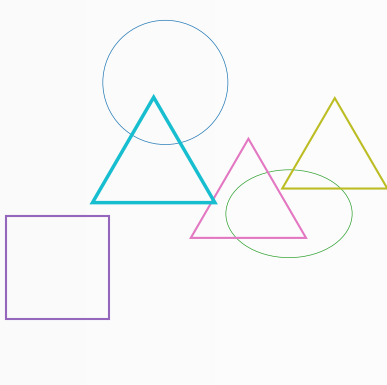[{"shape": "circle", "thickness": 0.5, "radius": 0.81, "center": [0.427, 0.786]}, {"shape": "oval", "thickness": 0.5, "radius": 0.81, "center": [0.746, 0.445]}, {"shape": "square", "thickness": 1.5, "radius": 0.67, "center": [0.149, 0.305]}, {"shape": "triangle", "thickness": 1.5, "radius": 0.86, "center": [0.641, 0.468]}, {"shape": "triangle", "thickness": 1.5, "radius": 0.78, "center": [0.864, 0.589]}, {"shape": "triangle", "thickness": 2.5, "radius": 0.91, "center": [0.397, 0.565]}]